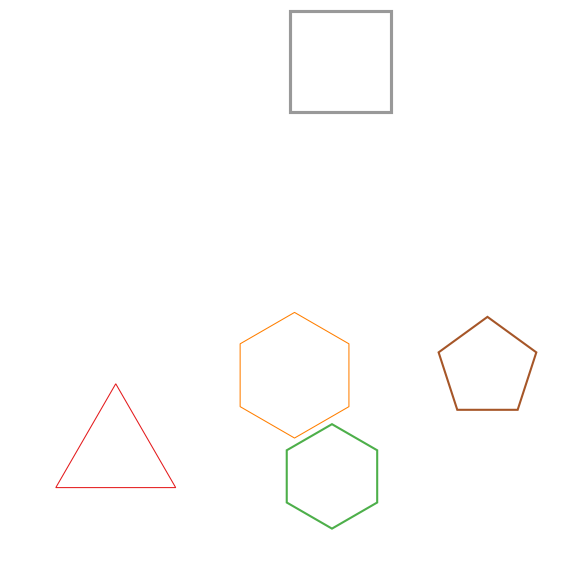[{"shape": "triangle", "thickness": 0.5, "radius": 0.6, "center": [0.2, 0.215]}, {"shape": "hexagon", "thickness": 1, "radius": 0.45, "center": [0.575, 0.174]}, {"shape": "hexagon", "thickness": 0.5, "radius": 0.54, "center": [0.51, 0.349]}, {"shape": "pentagon", "thickness": 1, "radius": 0.44, "center": [0.844, 0.361]}, {"shape": "square", "thickness": 1.5, "radius": 0.44, "center": [0.589, 0.892]}]